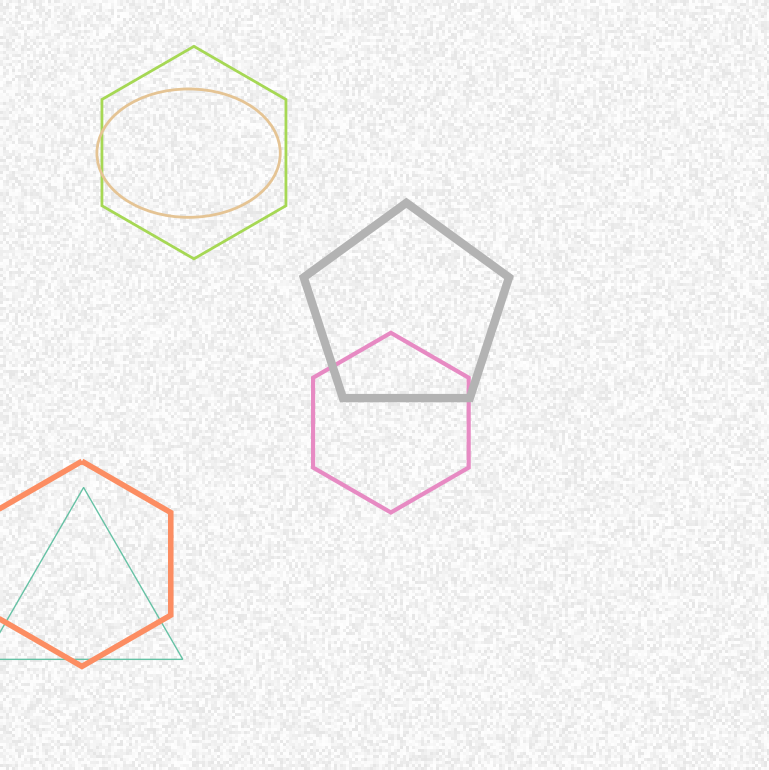[{"shape": "triangle", "thickness": 0.5, "radius": 0.74, "center": [0.109, 0.218]}, {"shape": "hexagon", "thickness": 2, "radius": 0.67, "center": [0.106, 0.268]}, {"shape": "hexagon", "thickness": 1.5, "radius": 0.58, "center": [0.508, 0.451]}, {"shape": "hexagon", "thickness": 1, "radius": 0.69, "center": [0.252, 0.802]}, {"shape": "oval", "thickness": 1, "radius": 0.6, "center": [0.245, 0.801]}, {"shape": "pentagon", "thickness": 3, "radius": 0.7, "center": [0.528, 0.596]}]